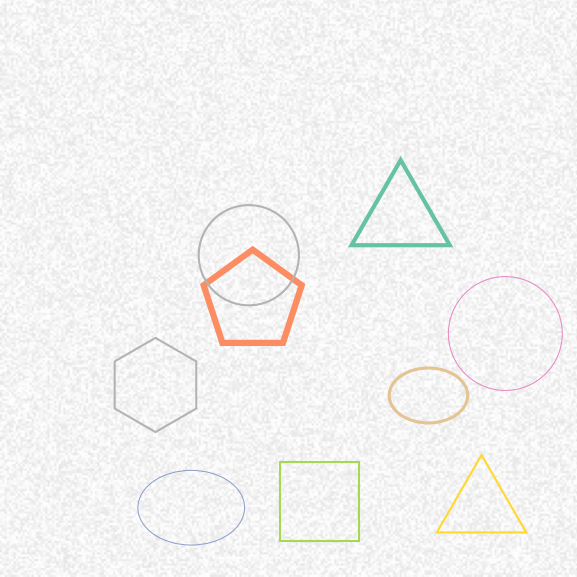[{"shape": "triangle", "thickness": 2, "radius": 0.49, "center": [0.694, 0.624]}, {"shape": "pentagon", "thickness": 3, "radius": 0.45, "center": [0.438, 0.478]}, {"shape": "oval", "thickness": 0.5, "radius": 0.46, "center": [0.331, 0.12]}, {"shape": "circle", "thickness": 0.5, "radius": 0.49, "center": [0.875, 0.422]}, {"shape": "square", "thickness": 1, "radius": 0.34, "center": [0.554, 0.13]}, {"shape": "triangle", "thickness": 1, "radius": 0.45, "center": [0.834, 0.122]}, {"shape": "oval", "thickness": 1.5, "radius": 0.34, "center": [0.742, 0.314]}, {"shape": "circle", "thickness": 1, "radius": 0.43, "center": [0.431, 0.557]}, {"shape": "hexagon", "thickness": 1, "radius": 0.41, "center": [0.269, 0.333]}]